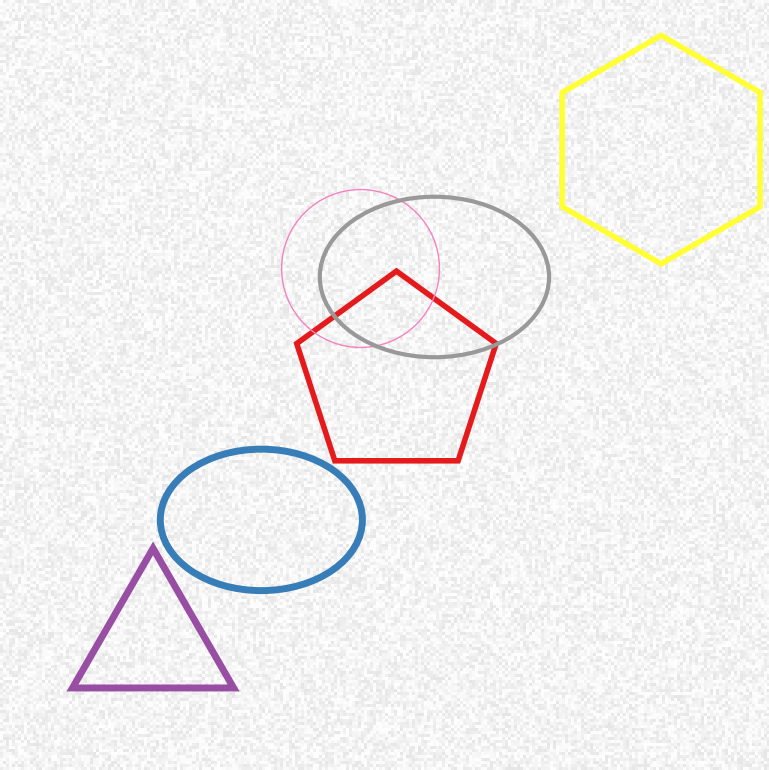[{"shape": "pentagon", "thickness": 2, "radius": 0.68, "center": [0.515, 0.512]}, {"shape": "oval", "thickness": 2.5, "radius": 0.66, "center": [0.339, 0.325]}, {"shape": "triangle", "thickness": 2.5, "radius": 0.6, "center": [0.199, 0.167]}, {"shape": "hexagon", "thickness": 2, "radius": 0.74, "center": [0.859, 0.806]}, {"shape": "circle", "thickness": 0.5, "radius": 0.51, "center": [0.468, 0.651]}, {"shape": "oval", "thickness": 1.5, "radius": 0.74, "center": [0.564, 0.64]}]